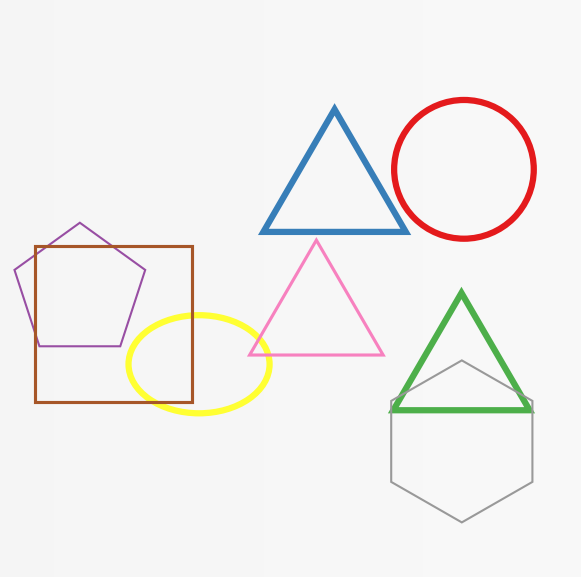[{"shape": "circle", "thickness": 3, "radius": 0.6, "center": [0.798, 0.706]}, {"shape": "triangle", "thickness": 3, "radius": 0.71, "center": [0.576, 0.668]}, {"shape": "triangle", "thickness": 3, "radius": 0.68, "center": [0.794, 0.356]}, {"shape": "pentagon", "thickness": 1, "radius": 0.59, "center": [0.137, 0.495]}, {"shape": "oval", "thickness": 3, "radius": 0.61, "center": [0.342, 0.368]}, {"shape": "square", "thickness": 1.5, "radius": 0.67, "center": [0.196, 0.438]}, {"shape": "triangle", "thickness": 1.5, "radius": 0.66, "center": [0.544, 0.451]}, {"shape": "hexagon", "thickness": 1, "radius": 0.7, "center": [0.795, 0.235]}]